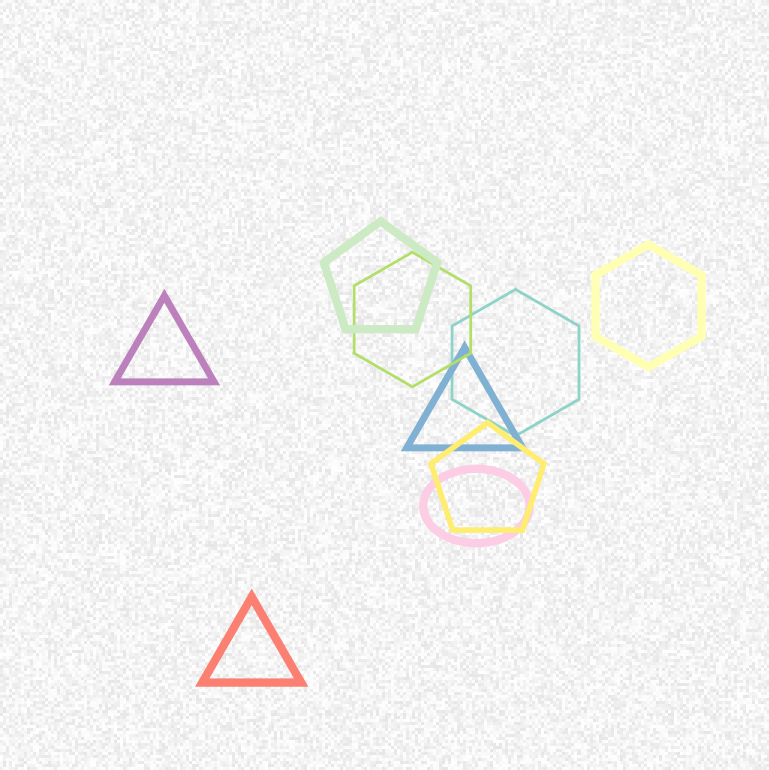[{"shape": "hexagon", "thickness": 1, "radius": 0.48, "center": [0.67, 0.529]}, {"shape": "hexagon", "thickness": 3, "radius": 0.4, "center": [0.842, 0.603]}, {"shape": "triangle", "thickness": 3, "radius": 0.37, "center": [0.327, 0.151]}, {"shape": "triangle", "thickness": 2.5, "radius": 0.43, "center": [0.603, 0.462]}, {"shape": "hexagon", "thickness": 1, "radius": 0.44, "center": [0.536, 0.585]}, {"shape": "oval", "thickness": 3, "radius": 0.35, "center": [0.619, 0.343]}, {"shape": "triangle", "thickness": 2.5, "radius": 0.37, "center": [0.213, 0.541]}, {"shape": "pentagon", "thickness": 3, "radius": 0.39, "center": [0.494, 0.635]}, {"shape": "pentagon", "thickness": 2, "radius": 0.39, "center": [0.633, 0.374]}]